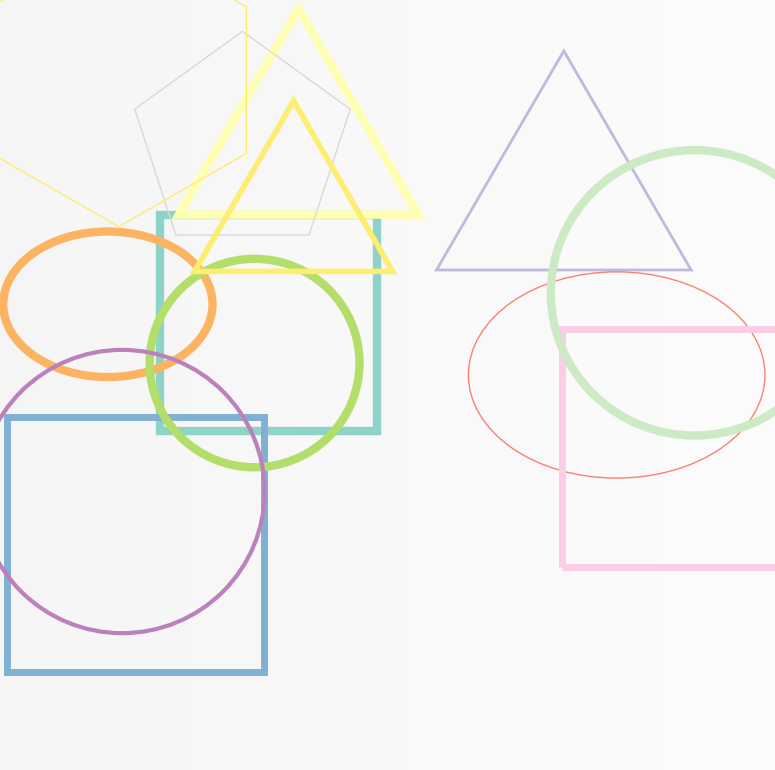[{"shape": "square", "thickness": 3, "radius": 0.7, "center": [0.347, 0.581]}, {"shape": "triangle", "thickness": 3, "radius": 0.89, "center": [0.385, 0.81]}, {"shape": "triangle", "thickness": 1, "radius": 0.95, "center": [0.727, 0.744]}, {"shape": "oval", "thickness": 0.5, "radius": 0.96, "center": [0.796, 0.513]}, {"shape": "square", "thickness": 2.5, "radius": 0.83, "center": [0.175, 0.293]}, {"shape": "oval", "thickness": 3, "radius": 0.68, "center": [0.139, 0.605]}, {"shape": "circle", "thickness": 3, "radius": 0.68, "center": [0.328, 0.529]}, {"shape": "square", "thickness": 2.5, "radius": 0.77, "center": [0.879, 0.418]}, {"shape": "pentagon", "thickness": 0.5, "radius": 0.73, "center": [0.313, 0.813]}, {"shape": "circle", "thickness": 1.5, "radius": 0.92, "center": [0.158, 0.362]}, {"shape": "circle", "thickness": 3, "radius": 0.93, "center": [0.896, 0.62]}, {"shape": "triangle", "thickness": 2, "radius": 0.74, "center": [0.379, 0.721]}, {"shape": "hexagon", "thickness": 0.5, "radius": 0.95, "center": [0.153, 0.896]}]